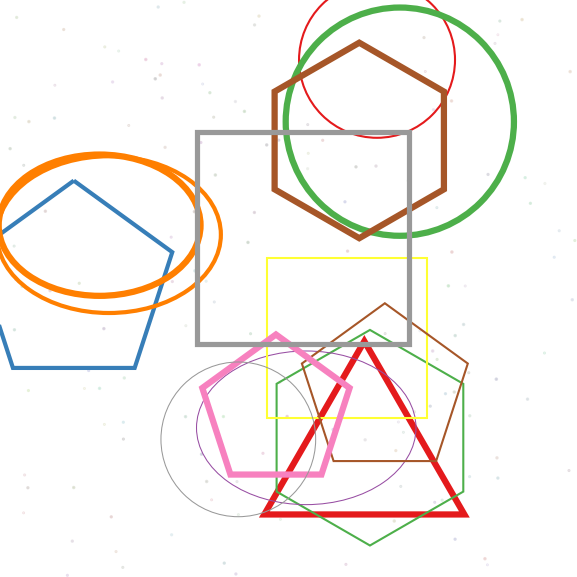[{"shape": "circle", "thickness": 1, "radius": 0.68, "center": [0.653, 0.896]}, {"shape": "triangle", "thickness": 3, "radius": 1.0, "center": [0.631, 0.208]}, {"shape": "pentagon", "thickness": 2, "radius": 0.9, "center": [0.128, 0.507]}, {"shape": "hexagon", "thickness": 1, "radius": 0.93, "center": [0.641, 0.241]}, {"shape": "circle", "thickness": 3, "radius": 0.99, "center": [0.692, 0.788]}, {"shape": "oval", "thickness": 0.5, "radius": 0.95, "center": [0.53, 0.258]}, {"shape": "oval", "thickness": 2, "radius": 0.97, "center": [0.189, 0.593]}, {"shape": "oval", "thickness": 3, "radius": 0.87, "center": [0.173, 0.609]}, {"shape": "square", "thickness": 1, "radius": 0.69, "center": [0.602, 0.413]}, {"shape": "hexagon", "thickness": 3, "radius": 0.85, "center": [0.622, 0.756]}, {"shape": "pentagon", "thickness": 1, "radius": 0.76, "center": [0.666, 0.323]}, {"shape": "pentagon", "thickness": 3, "radius": 0.67, "center": [0.478, 0.286]}, {"shape": "circle", "thickness": 0.5, "radius": 0.67, "center": [0.413, 0.238]}, {"shape": "square", "thickness": 2.5, "radius": 0.92, "center": [0.525, 0.588]}]